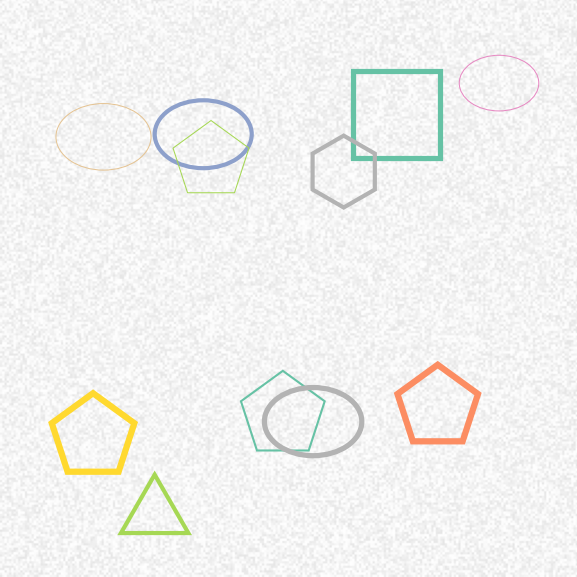[{"shape": "square", "thickness": 2.5, "radius": 0.38, "center": [0.687, 0.801]}, {"shape": "pentagon", "thickness": 1, "radius": 0.38, "center": [0.49, 0.281]}, {"shape": "pentagon", "thickness": 3, "radius": 0.37, "center": [0.758, 0.294]}, {"shape": "oval", "thickness": 2, "radius": 0.42, "center": [0.352, 0.767]}, {"shape": "oval", "thickness": 0.5, "radius": 0.34, "center": [0.864, 0.855]}, {"shape": "triangle", "thickness": 2, "radius": 0.34, "center": [0.268, 0.11]}, {"shape": "pentagon", "thickness": 0.5, "radius": 0.35, "center": [0.365, 0.721]}, {"shape": "pentagon", "thickness": 3, "radius": 0.38, "center": [0.161, 0.243]}, {"shape": "oval", "thickness": 0.5, "radius": 0.41, "center": [0.179, 0.762]}, {"shape": "oval", "thickness": 2.5, "radius": 0.42, "center": [0.542, 0.269]}, {"shape": "hexagon", "thickness": 2, "radius": 0.31, "center": [0.595, 0.702]}]